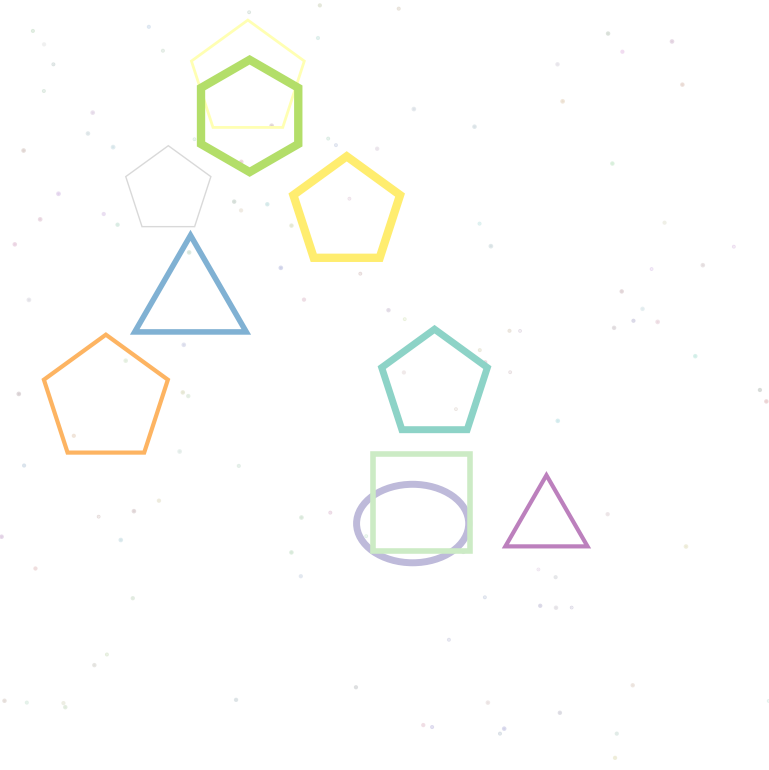[{"shape": "pentagon", "thickness": 2.5, "radius": 0.36, "center": [0.564, 0.5]}, {"shape": "pentagon", "thickness": 1, "radius": 0.39, "center": [0.322, 0.897]}, {"shape": "oval", "thickness": 2.5, "radius": 0.36, "center": [0.536, 0.32]}, {"shape": "triangle", "thickness": 2, "radius": 0.42, "center": [0.247, 0.611]}, {"shape": "pentagon", "thickness": 1.5, "radius": 0.42, "center": [0.138, 0.481]}, {"shape": "hexagon", "thickness": 3, "radius": 0.36, "center": [0.324, 0.849]}, {"shape": "pentagon", "thickness": 0.5, "radius": 0.29, "center": [0.219, 0.753]}, {"shape": "triangle", "thickness": 1.5, "radius": 0.31, "center": [0.71, 0.321]}, {"shape": "square", "thickness": 2, "radius": 0.31, "center": [0.547, 0.347]}, {"shape": "pentagon", "thickness": 3, "radius": 0.36, "center": [0.45, 0.724]}]